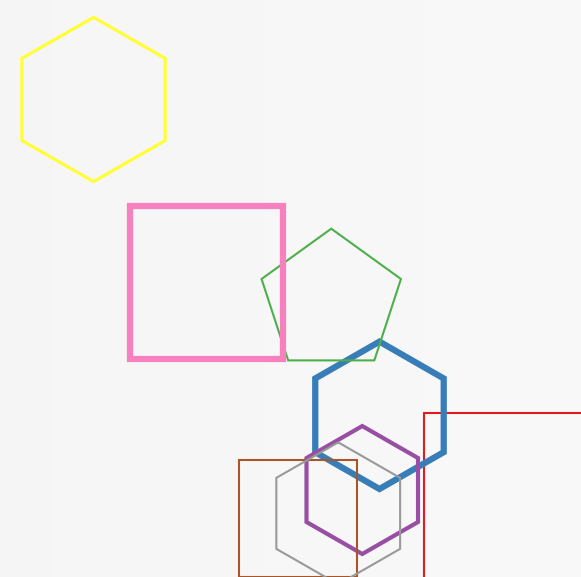[{"shape": "square", "thickness": 1, "radius": 0.74, "center": [0.876, 0.137]}, {"shape": "hexagon", "thickness": 3, "radius": 0.64, "center": [0.653, 0.28]}, {"shape": "pentagon", "thickness": 1, "radius": 0.63, "center": [0.57, 0.477]}, {"shape": "hexagon", "thickness": 2, "radius": 0.55, "center": [0.623, 0.151]}, {"shape": "hexagon", "thickness": 1.5, "radius": 0.71, "center": [0.161, 0.827]}, {"shape": "square", "thickness": 1, "radius": 0.51, "center": [0.513, 0.101]}, {"shape": "square", "thickness": 3, "radius": 0.66, "center": [0.355, 0.51]}, {"shape": "hexagon", "thickness": 1, "radius": 0.61, "center": [0.582, 0.11]}]